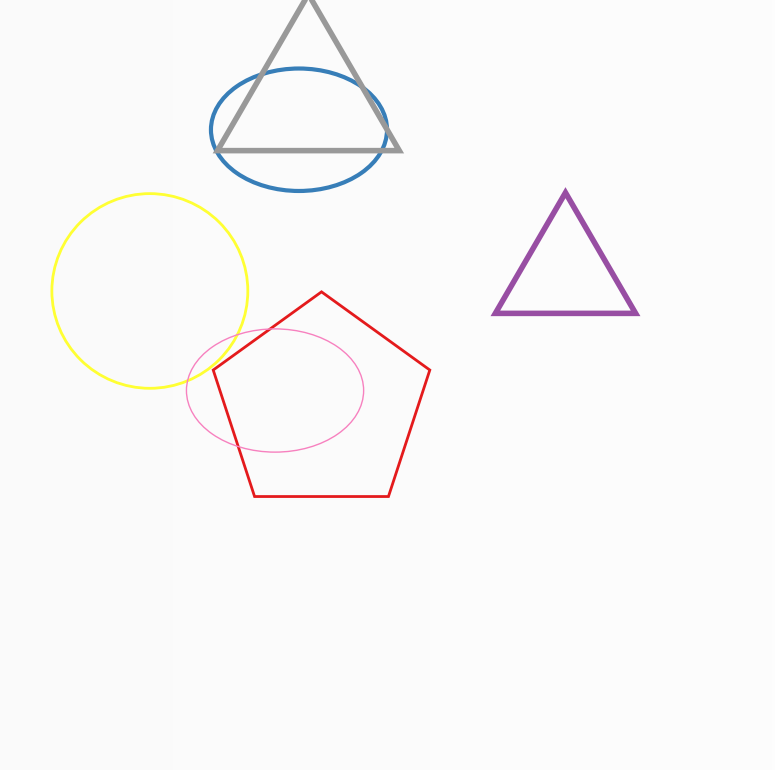[{"shape": "pentagon", "thickness": 1, "radius": 0.73, "center": [0.415, 0.474]}, {"shape": "oval", "thickness": 1.5, "radius": 0.57, "center": [0.386, 0.831]}, {"shape": "triangle", "thickness": 2, "radius": 0.52, "center": [0.73, 0.645]}, {"shape": "circle", "thickness": 1, "radius": 0.63, "center": [0.193, 0.622]}, {"shape": "oval", "thickness": 0.5, "radius": 0.57, "center": [0.355, 0.493]}, {"shape": "triangle", "thickness": 2, "radius": 0.68, "center": [0.398, 0.872]}]